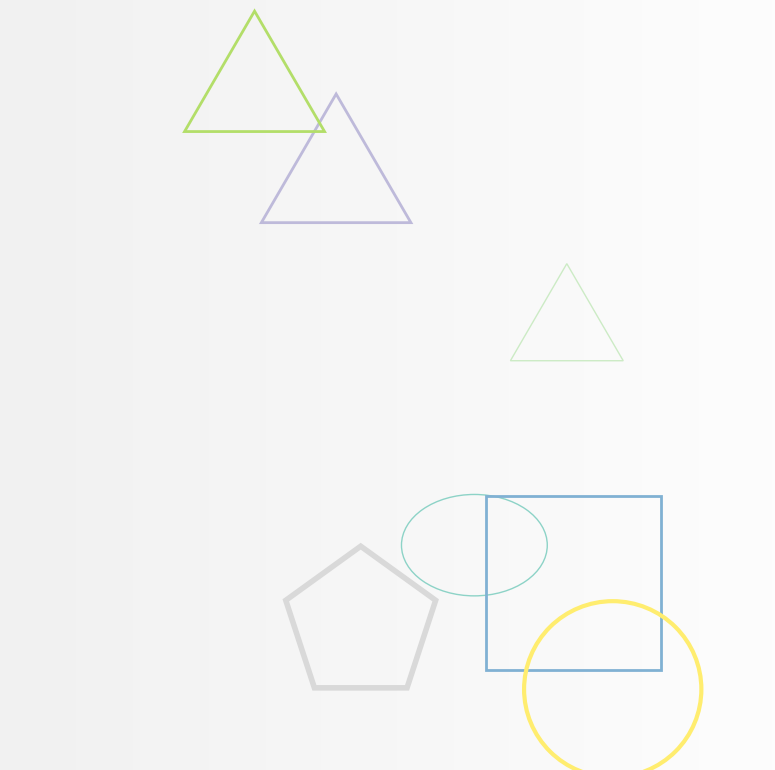[{"shape": "oval", "thickness": 0.5, "radius": 0.47, "center": [0.612, 0.292]}, {"shape": "triangle", "thickness": 1, "radius": 0.56, "center": [0.434, 0.767]}, {"shape": "square", "thickness": 1, "radius": 0.56, "center": [0.74, 0.243]}, {"shape": "triangle", "thickness": 1, "radius": 0.52, "center": [0.328, 0.881]}, {"shape": "pentagon", "thickness": 2, "radius": 0.51, "center": [0.465, 0.189]}, {"shape": "triangle", "thickness": 0.5, "radius": 0.42, "center": [0.731, 0.574]}, {"shape": "circle", "thickness": 1.5, "radius": 0.57, "center": [0.791, 0.105]}]